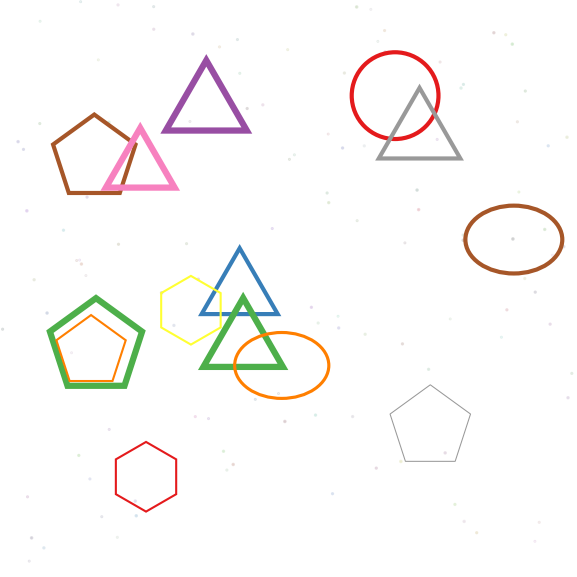[{"shape": "hexagon", "thickness": 1, "radius": 0.3, "center": [0.253, 0.174]}, {"shape": "circle", "thickness": 2, "radius": 0.38, "center": [0.684, 0.834]}, {"shape": "triangle", "thickness": 2, "radius": 0.38, "center": [0.415, 0.493]}, {"shape": "triangle", "thickness": 3, "radius": 0.4, "center": [0.421, 0.404]}, {"shape": "pentagon", "thickness": 3, "radius": 0.42, "center": [0.166, 0.399]}, {"shape": "triangle", "thickness": 3, "radius": 0.41, "center": [0.357, 0.814]}, {"shape": "oval", "thickness": 1.5, "radius": 0.41, "center": [0.488, 0.366]}, {"shape": "pentagon", "thickness": 1, "radius": 0.32, "center": [0.158, 0.39]}, {"shape": "hexagon", "thickness": 1, "radius": 0.3, "center": [0.331, 0.462]}, {"shape": "pentagon", "thickness": 2, "radius": 0.38, "center": [0.163, 0.726]}, {"shape": "oval", "thickness": 2, "radius": 0.42, "center": [0.89, 0.584]}, {"shape": "triangle", "thickness": 3, "radius": 0.34, "center": [0.243, 0.709]}, {"shape": "triangle", "thickness": 2, "radius": 0.41, "center": [0.726, 0.765]}, {"shape": "pentagon", "thickness": 0.5, "radius": 0.37, "center": [0.745, 0.26]}]